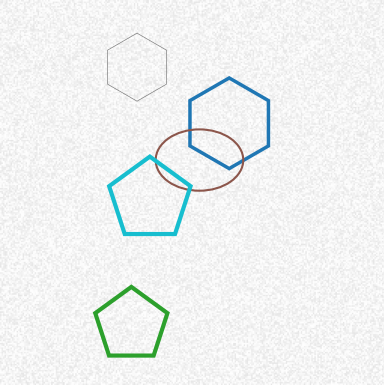[{"shape": "hexagon", "thickness": 2.5, "radius": 0.59, "center": [0.595, 0.68]}, {"shape": "pentagon", "thickness": 3, "radius": 0.49, "center": [0.341, 0.156]}, {"shape": "oval", "thickness": 1.5, "radius": 0.57, "center": [0.518, 0.584]}, {"shape": "hexagon", "thickness": 0.5, "radius": 0.44, "center": [0.356, 0.826]}, {"shape": "pentagon", "thickness": 3, "radius": 0.56, "center": [0.389, 0.482]}]